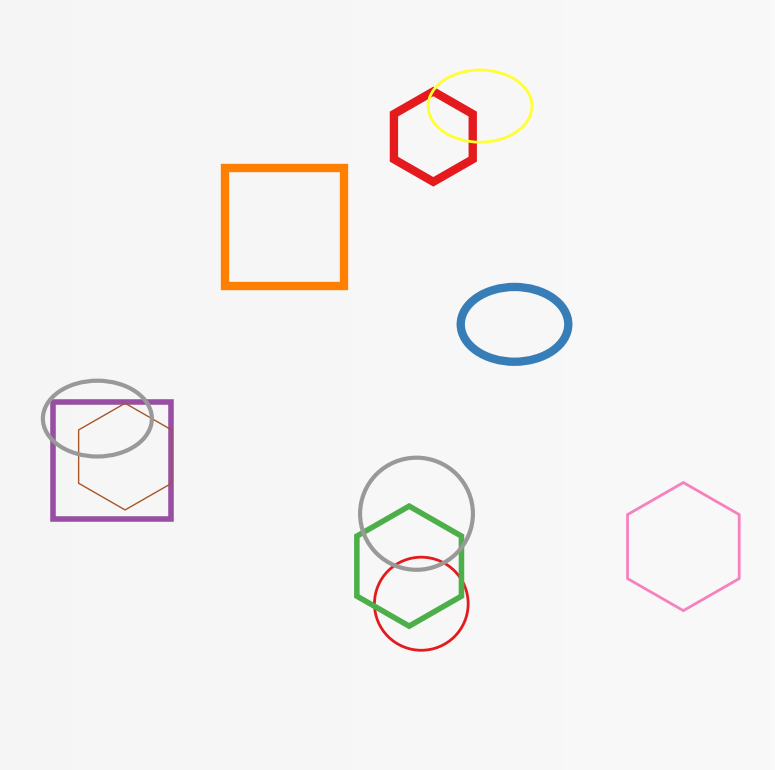[{"shape": "hexagon", "thickness": 3, "radius": 0.29, "center": [0.559, 0.823]}, {"shape": "circle", "thickness": 1, "radius": 0.3, "center": [0.544, 0.216]}, {"shape": "oval", "thickness": 3, "radius": 0.35, "center": [0.664, 0.579]}, {"shape": "hexagon", "thickness": 2, "radius": 0.39, "center": [0.528, 0.265]}, {"shape": "square", "thickness": 2, "radius": 0.38, "center": [0.145, 0.402]}, {"shape": "square", "thickness": 3, "radius": 0.38, "center": [0.367, 0.706]}, {"shape": "oval", "thickness": 1, "radius": 0.33, "center": [0.619, 0.862]}, {"shape": "hexagon", "thickness": 0.5, "radius": 0.35, "center": [0.161, 0.407]}, {"shape": "hexagon", "thickness": 1, "radius": 0.42, "center": [0.882, 0.29]}, {"shape": "oval", "thickness": 1.5, "radius": 0.35, "center": [0.126, 0.456]}, {"shape": "circle", "thickness": 1.5, "radius": 0.36, "center": [0.537, 0.333]}]